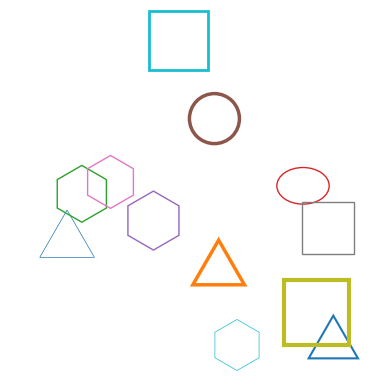[{"shape": "triangle", "thickness": 0.5, "radius": 0.41, "center": [0.174, 0.373]}, {"shape": "triangle", "thickness": 1.5, "radius": 0.37, "center": [0.866, 0.106]}, {"shape": "triangle", "thickness": 2.5, "radius": 0.39, "center": [0.568, 0.299]}, {"shape": "hexagon", "thickness": 1, "radius": 0.37, "center": [0.213, 0.497]}, {"shape": "oval", "thickness": 1, "radius": 0.34, "center": [0.787, 0.517]}, {"shape": "hexagon", "thickness": 1, "radius": 0.38, "center": [0.399, 0.427]}, {"shape": "circle", "thickness": 2.5, "radius": 0.32, "center": [0.557, 0.692]}, {"shape": "hexagon", "thickness": 1, "radius": 0.34, "center": [0.287, 0.527]}, {"shape": "square", "thickness": 1, "radius": 0.34, "center": [0.852, 0.408]}, {"shape": "square", "thickness": 3, "radius": 0.42, "center": [0.822, 0.188]}, {"shape": "square", "thickness": 2, "radius": 0.39, "center": [0.463, 0.895]}, {"shape": "hexagon", "thickness": 0.5, "radius": 0.33, "center": [0.616, 0.104]}]